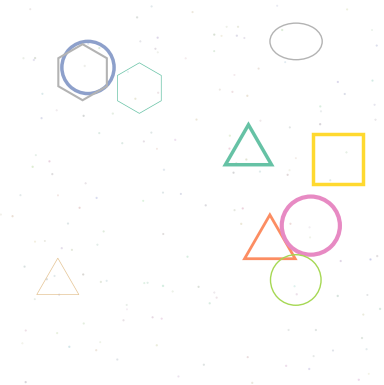[{"shape": "triangle", "thickness": 2.5, "radius": 0.35, "center": [0.645, 0.607]}, {"shape": "hexagon", "thickness": 0.5, "radius": 0.33, "center": [0.362, 0.771]}, {"shape": "triangle", "thickness": 2, "radius": 0.38, "center": [0.701, 0.366]}, {"shape": "circle", "thickness": 2.5, "radius": 0.34, "center": [0.228, 0.825]}, {"shape": "circle", "thickness": 3, "radius": 0.38, "center": [0.807, 0.414]}, {"shape": "circle", "thickness": 1, "radius": 0.33, "center": [0.768, 0.273]}, {"shape": "square", "thickness": 2.5, "radius": 0.32, "center": [0.877, 0.587]}, {"shape": "triangle", "thickness": 0.5, "radius": 0.32, "center": [0.15, 0.266]}, {"shape": "oval", "thickness": 1, "radius": 0.34, "center": [0.769, 0.892]}, {"shape": "hexagon", "thickness": 1.5, "radius": 0.36, "center": [0.215, 0.812]}]